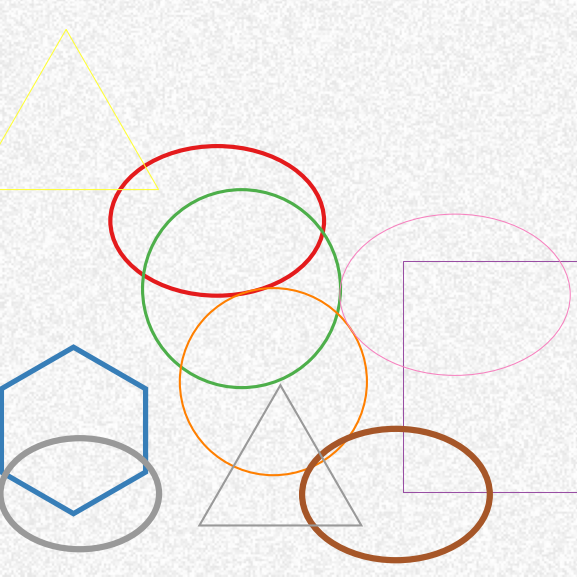[{"shape": "oval", "thickness": 2, "radius": 0.93, "center": [0.376, 0.617]}, {"shape": "hexagon", "thickness": 2.5, "radius": 0.72, "center": [0.127, 0.254]}, {"shape": "circle", "thickness": 1.5, "radius": 0.86, "center": [0.418, 0.499]}, {"shape": "square", "thickness": 0.5, "radius": 1.0, "center": [0.898, 0.347]}, {"shape": "circle", "thickness": 1, "radius": 0.81, "center": [0.473, 0.338]}, {"shape": "triangle", "thickness": 0.5, "radius": 0.92, "center": [0.114, 0.763]}, {"shape": "oval", "thickness": 3, "radius": 0.81, "center": [0.686, 0.143]}, {"shape": "oval", "thickness": 0.5, "radius": 1.0, "center": [0.788, 0.489]}, {"shape": "triangle", "thickness": 1, "radius": 0.81, "center": [0.485, 0.17]}, {"shape": "oval", "thickness": 3, "radius": 0.69, "center": [0.138, 0.144]}]